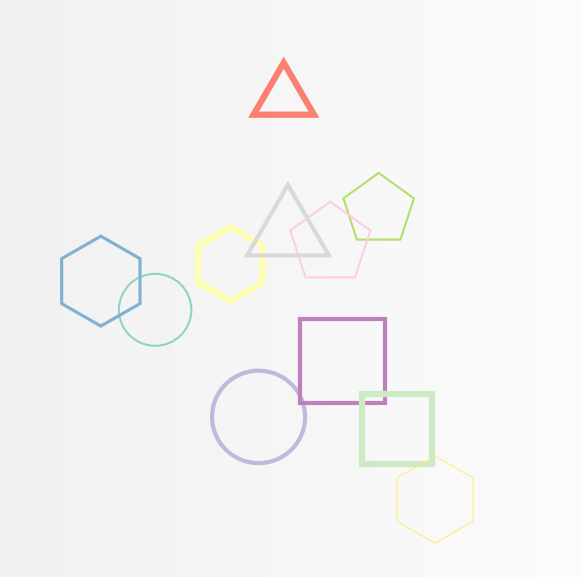[{"shape": "circle", "thickness": 1, "radius": 0.31, "center": [0.267, 0.463]}, {"shape": "hexagon", "thickness": 3, "radius": 0.32, "center": [0.396, 0.542]}, {"shape": "circle", "thickness": 2, "radius": 0.4, "center": [0.445, 0.277]}, {"shape": "triangle", "thickness": 3, "radius": 0.3, "center": [0.488, 0.831]}, {"shape": "hexagon", "thickness": 1.5, "radius": 0.39, "center": [0.173, 0.512]}, {"shape": "pentagon", "thickness": 1, "radius": 0.32, "center": [0.652, 0.636]}, {"shape": "pentagon", "thickness": 1, "radius": 0.36, "center": [0.568, 0.577]}, {"shape": "triangle", "thickness": 2, "radius": 0.41, "center": [0.495, 0.598]}, {"shape": "square", "thickness": 2, "radius": 0.36, "center": [0.59, 0.375]}, {"shape": "square", "thickness": 3, "radius": 0.3, "center": [0.683, 0.256]}, {"shape": "hexagon", "thickness": 0.5, "radius": 0.38, "center": [0.749, 0.134]}]